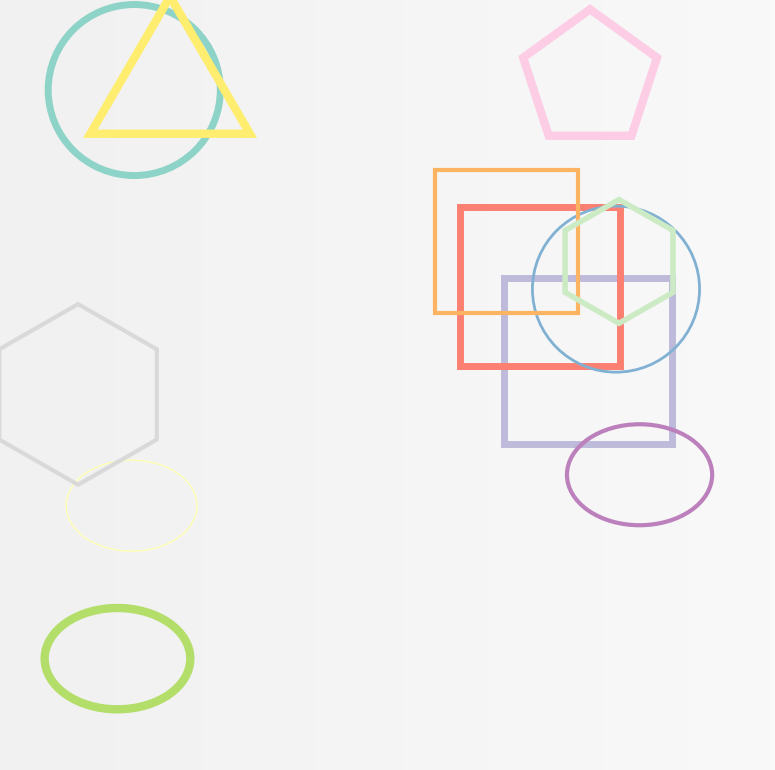[{"shape": "circle", "thickness": 2.5, "radius": 0.56, "center": [0.173, 0.883]}, {"shape": "oval", "thickness": 0.5, "radius": 0.42, "center": [0.17, 0.343]}, {"shape": "square", "thickness": 2.5, "radius": 0.54, "center": [0.759, 0.531]}, {"shape": "square", "thickness": 2.5, "radius": 0.52, "center": [0.697, 0.628]}, {"shape": "circle", "thickness": 1, "radius": 0.54, "center": [0.795, 0.625]}, {"shape": "square", "thickness": 1.5, "radius": 0.46, "center": [0.654, 0.686]}, {"shape": "oval", "thickness": 3, "radius": 0.47, "center": [0.152, 0.145]}, {"shape": "pentagon", "thickness": 3, "radius": 0.45, "center": [0.761, 0.897]}, {"shape": "hexagon", "thickness": 1.5, "radius": 0.59, "center": [0.101, 0.488]}, {"shape": "oval", "thickness": 1.5, "radius": 0.47, "center": [0.825, 0.383]}, {"shape": "hexagon", "thickness": 2, "radius": 0.4, "center": [0.799, 0.66]}, {"shape": "triangle", "thickness": 3, "radius": 0.59, "center": [0.219, 0.886]}]